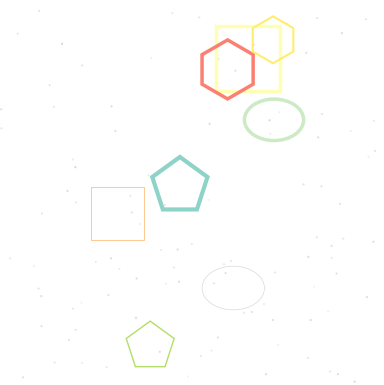[{"shape": "pentagon", "thickness": 3, "radius": 0.38, "center": [0.467, 0.517]}, {"shape": "square", "thickness": 2.5, "radius": 0.42, "center": [0.644, 0.848]}, {"shape": "hexagon", "thickness": 2.5, "radius": 0.38, "center": [0.591, 0.82]}, {"shape": "square", "thickness": 0.5, "radius": 0.34, "center": [0.306, 0.445]}, {"shape": "pentagon", "thickness": 1, "radius": 0.33, "center": [0.39, 0.101]}, {"shape": "oval", "thickness": 0.5, "radius": 0.4, "center": [0.606, 0.252]}, {"shape": "oval", "thickness": 2.5, "radius": 0.38, "center": [0.712, 0.689]}, {"shape": "hexagon", "thickness": 1.5, "radius": 0.3, "center": [0.709, 0.897]}]